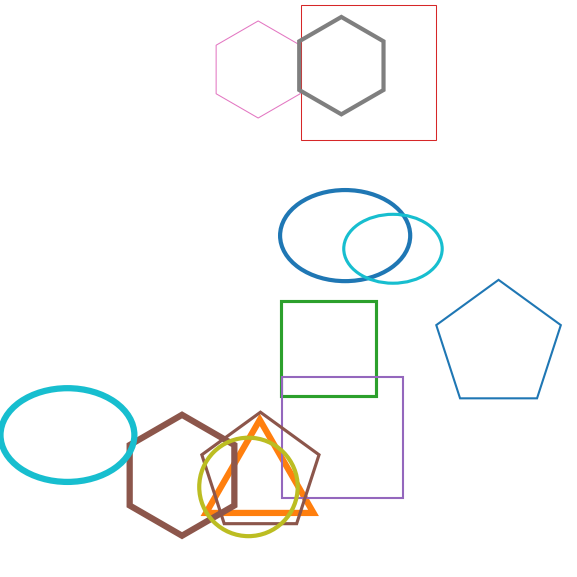[{"shape": "pentagon", "thickness": 1, "radius": 0.57, "center": [0.863, 0.401]}, {"shape": "oval", "thickness": 2, "radius": 0.56, "center": [0.598, 0.591]}, {"shape": "triangle", "thickness": 3, "radius": 0.54, "center": [0.45, 0.165]}, {"shape": "square", "thickness": 1.5, "radius": 0.41, "center": [0.568, 0.395]}, {"shape": "square", "thickness": 0.5, "radius": 0.58, "center": [0.638, 0.873]}, {"shape": "square", "thickness": 1, "radius": 0.52, "center": [0.593, 0.241]}, {"shape": "hexagon", "thickness": 3, "radius": 0.52, "center": [0.315, 0.176]}, {"shape": "pentagon", "thickness": 1.5, "radius": 0.53, "center": [0.451, 0.179]}, {"shape": "hexagon", "thickness": 0.5, "radius": 0.42, "center": [0.447, 0.879]}, {"shape": "hexagon", "thickness": 2, "radius": 0.42, "center": [0.591, 0.885]}, {"shape": "circle", "thickness": 2, "radius": 0.43, "center": [0.43, 0.156]}, {"shape": "oval", "thickness": 3, "radius": 0.58, "center": [0.117, 0.246]}, {"shape": "oval", "thickness": 1.5, "radius": 0.43, "center": [0.68, 0.568]}]